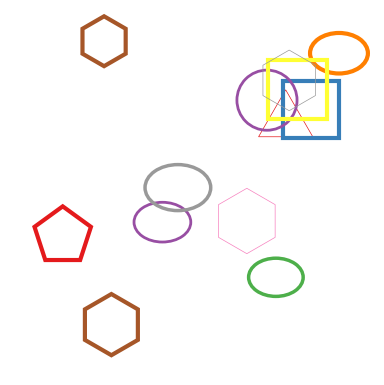[{"shape": "triangle", "thickness": 0.5, "radius": 0.41, "center": [0.742, 0.685]}, {"shape": "pentagon", "thickness": 3, "radius": 0.39, "center": [0.163, 0.387]}, {"shape": "square", "thickness": 3, "radius": 0.37, "center": [0.808, 0.716]}, {"shape": "oval", "thickness": 2.5, "radius": 0.35, "center": [0.717, 0.28]}, {"shape": "oval", "thickness": 2, "radius": 0.37, "center": [0.422, 0.423]}, {"shape": "circle", "thickness": 2, "radius": 0.39, "center": [0.693, 0.74]}, {"shape": "oval", "thickness": 3, "radius": 0.38, "center": [0.88, 0.862]}, {"shape": "square", "thickness": 3, "radius": 0.38, "center": [0.774, 0.768]}, {"shape": "hexagon", "thickness": 3, "radius": 0.32, "center": [0.27, 0.893]}, {"shape": "hexagon", "thickness": 3, "radius": 0.4, "center": [0.289, 0.157]}, {"shape": "hexagon", "thickness": 0.5, "radius": 0.42, "center": [0.641, 0.426]}, {"shape": "oval", "thickness": 2.5, "radius": 0.43, "center": [0.462, 0.513]}, {"shape": "hexagon", "thickness": 0.5, "radius": 0.39, "center": [0.751, 0.791]}]